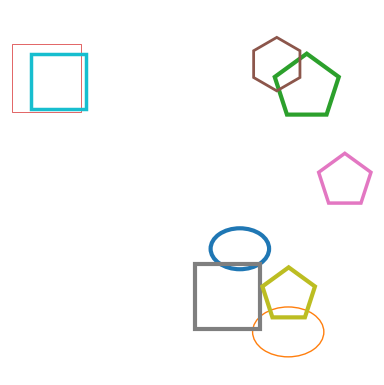[{"shape": "oval", "thickness": 3, "radius": 0.38, "center": [0.623, 0.354]}, {"shape": "oval", "thickness": 1, "radius": 0.46, "center": [0.749, 0.138]}, {"shape": "pentagon", "thickness": 3, "radius": 0.44, "center": [0.797, 0.773]}, {"shape": "square", "thickness": 0.5, "radius": 0.44, "center": [0.121, 0.797]}, {"shape": "hexagon", "thickness": 2, "radius": 0.35, "center": [0.719, 0.833]}, {"shape": "pentagon", "thickness": 2.5, "radius": 0.36, "center": [0.896, 0.53]}, {"shape": "square", "thickness": 3, "radius": 0.42, "center": [0.591, 0.23]}, {"shape": "pentagon", "thickness": 3, "radius": 0.36, "center": [0.75, 0.234]}, {"shape": "square", "thickness": 2.5, "radius": 0.36, "center": [0.151, 0.789]}]